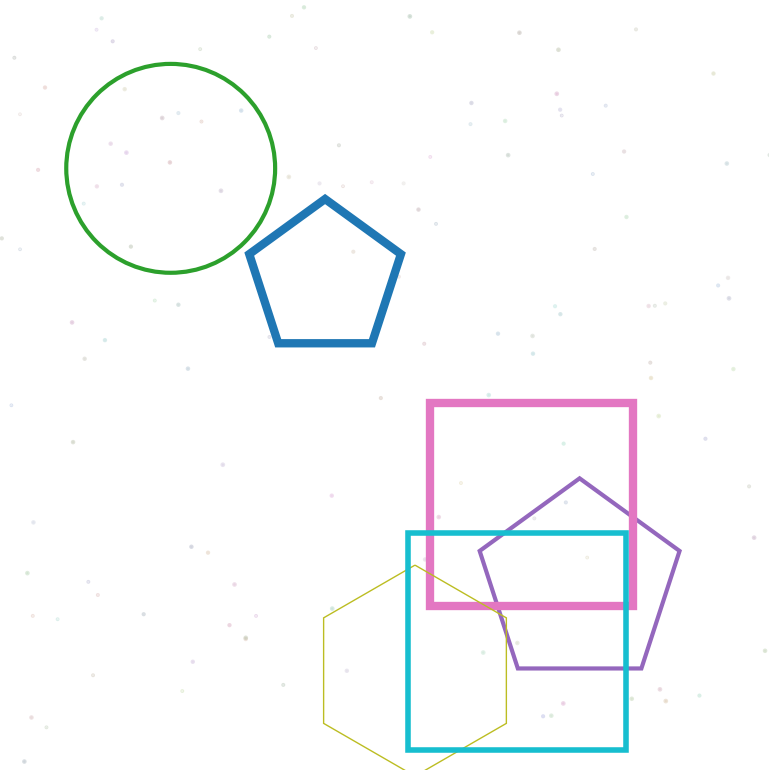[{"shape": "pentagon", "thickness": 3, "radius": 0.52, "center": [0.422, 0.638]}, {"shape": "circle", "thickness": 1.5, "radius": 0.68, "center": [0.222, 0.781]}, {"shape": "pentagon", "thickness": 1.5, "radius": 0.68, "center": [0.753, 0.242]}, {"shape": "square", "thickness": 3, "radius": 0.66, "center": [0.69, 0.345]}, {"shape": "hexagon", "thickness": 0.5, "radius": 0.69, "center": [0.539, 0.129]}, {"shape": "square", "thickness": 2, "radius": 0.71, "center": [0.671, 0.167]}]